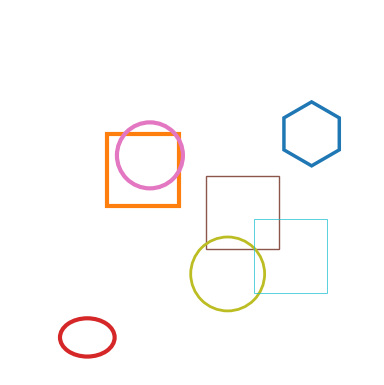[{"shape": "hexagon", "thickness": 2.5, "radius": 0.42, "center": [0.809, 0.652]}, {"shape": "square", "thickness": 3, "radius": 0.47, "center": [0.371, 0.559]}, {"shape": "oval", "thickness": 3, "radius": 0.35, "center": [0.227, 0.124]}, {"shape": "square", "thickness": 1, "radius": 0.47, "center": [0.631, 0.449]}, {"shape": "circle", "thickness": 3, "radius": 0.43, "center": [0.389, 0.596]}, {"shape": "circle", "thickness": 2, "radius": 0.48, "center": [0.591, 0.288]}, {"shape": "square", "thickness": 0.5, "radius": 0.48, "center": [0.754, 0.335]}]